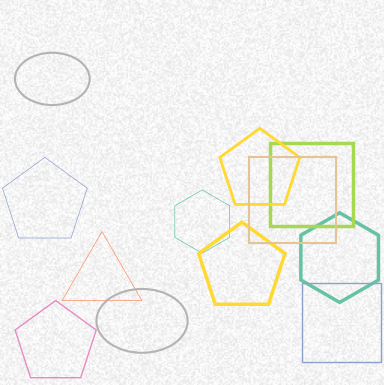[{"shape": "hexagon", "thickness": 2.5, "radius": 0.58, "center": [0.882, 0.331]}, {"shape": "hexagon", "thickness": 0.5, "radius": 0.41, "center": [0.525, 0.425]}, {"shape": "triangle", "thickness": 0.5, "radius": 0.6, "center": [0.265, 0.279]}, {"shape": "pentagon", "thickness": 0.5, "radius": 0.58, "center": [0.117, 0.475]}, {"shape": "square", "thickness": 1, "radius": 0.51, "center": [0.887, 0.161]}, {"shape": "pentagon", "thickness": 1, "radius": 0.55, "center": [0.145, 0.109]}, {"shape": "square", "thickness": 2.5, "radius": 0.54, "center": [0.809, 0.521]}, {"shape": "pentagon", "thickness": 2, "radius": 0.55, "center": [0.675, 0.557]}, {"shape": "pentagon", "thickness": 2.5, "radius": 0.59, "center": [0.628, 0.305]}, {"shape": "square", "thickness": 1.5, "radius": 0.56, "center": [0.761, 0.481]}, {"shape": "oval", "thickness": 1.5, "radius": 0.59, "center": [0.369, 0.167]}, {"shape": "oval", "thickness": 1.5, "radius": 0.49, "center": [0.136, 0.795]}]